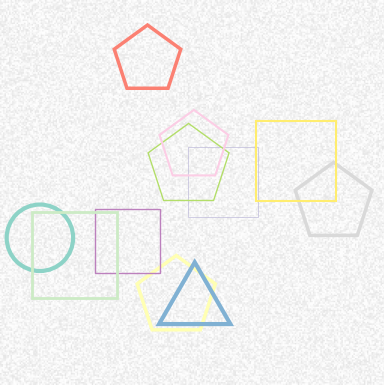[{"shape": "circle", "thickness": 3, "radius": 0.43, "center": [0.104, 0.382]}, {"shape": "pentagon", "thickness": 2.5, "radius": 0.53, "center": [0.458, 0.23]}, {"shape": "square", "thickness": 0.5, "radius": 0.46, "center": [0.58, 0.526]}, {"shape": "pentagon", "thickness": 2.5, "radius": 0.45, "center": [0.383, 0.844]}, {"shape": "triangle", "thickness": 3, "radius": 0.53, "center": [0.506, 0.212]}, {"shape": "pentagon", "thickness": 1, "radius": 0.55, "center": [0.49, 0.569]}, {"shape": "pentagon", "thickness": 1.5, "radius": 0.47, "center": [0.504, 0.62]}, {"shape": "pentagon", "thickness": 2.5, "radius": 0.52, "center": [0.866, 0.474]}, {"shape": "square", "thickness": 1, "radius": 0.42, "center": [0.331, 0.374]}, {"shape": "square", "thickness": 2, "radius": 0.56, "center": [0.193, 0.337]}, {"shape": "square", "thickness": 1.5, "radius": 0.52, "center": [0.769, 0.581]}]